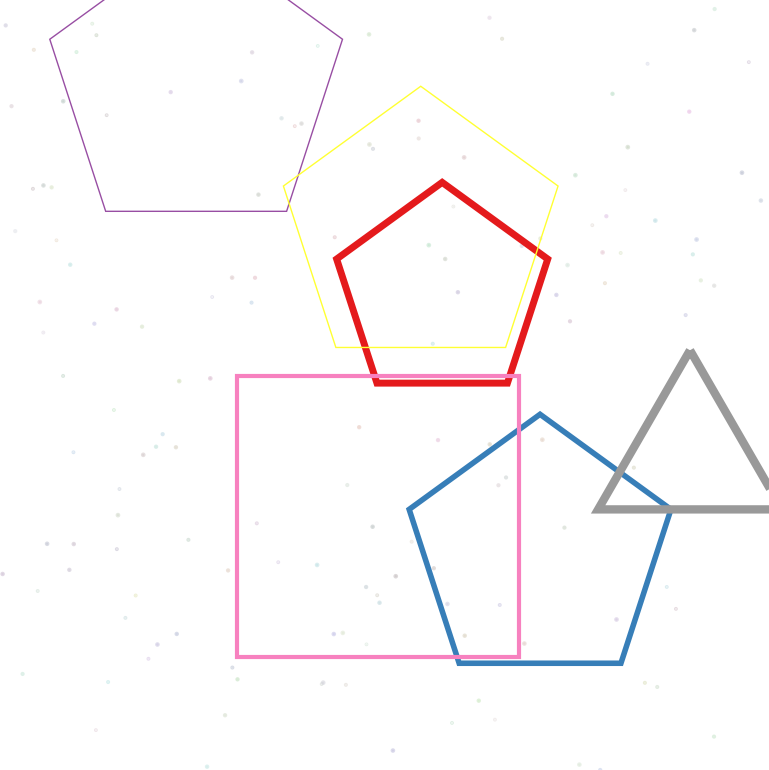[{"shape": "pentagon", "thickness": 2.5, "radius": 0.72, "center": [0.574, 0.619]}, {"shape": "pentagon", "thickness": 2, "radius": 0.89, "center": [0.701, 0.283]}, {"shape": "pentagon", "thickness": 0.5, "radius": 1.0, "center": [0.255, 0.887]}, {"shape": "pentagon", "thickness": 0.5, "radius": 0.94, "center": [0.546, 0.7]}, {"shape": "square", "thickness": 1.5, "radius": 0.92, "center": [0.49, 0.329]}, {"shape": "triangle", "thickness": 3, "radius": 0.69, "center": [0.896, 0.407]}]